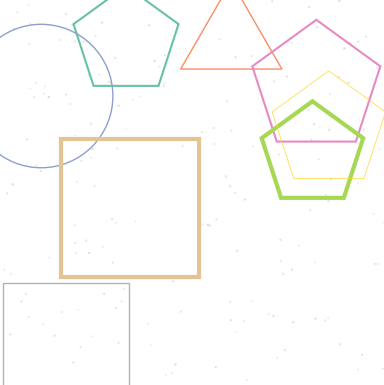[{"shape": "pentagon", "thickness": 1.5, "radius": 0.72, "center": [0.327, 0.893]}, {"shape": "triangle", "thickness": 1, "radius": 0.76, "center": [0.601, 0.897]}, {"shape": "circle", "thickness": 1, "radius": 0.93, "center": [0.107, 0.751]}, {"shape": "pentagon", "thickness": 1.5, "radius": 0.87, "center": [0.822, 0.774]}, {"shape": "pentagon", "thickness": 3, "radius": 0.69, "center": [0.812, 0.598]}, {"shape": "pentagon", "thickness": 0.5, "radius": 0.77, "center": [0.854, 0.661]}, {"shape": "square", "thickness": 3, "radius": 0.9, "center": [0.337, 0.46]}, {"shape": "square", "thickness": 1, "radius": 0.82, "center": [0.172, 0.102]}]